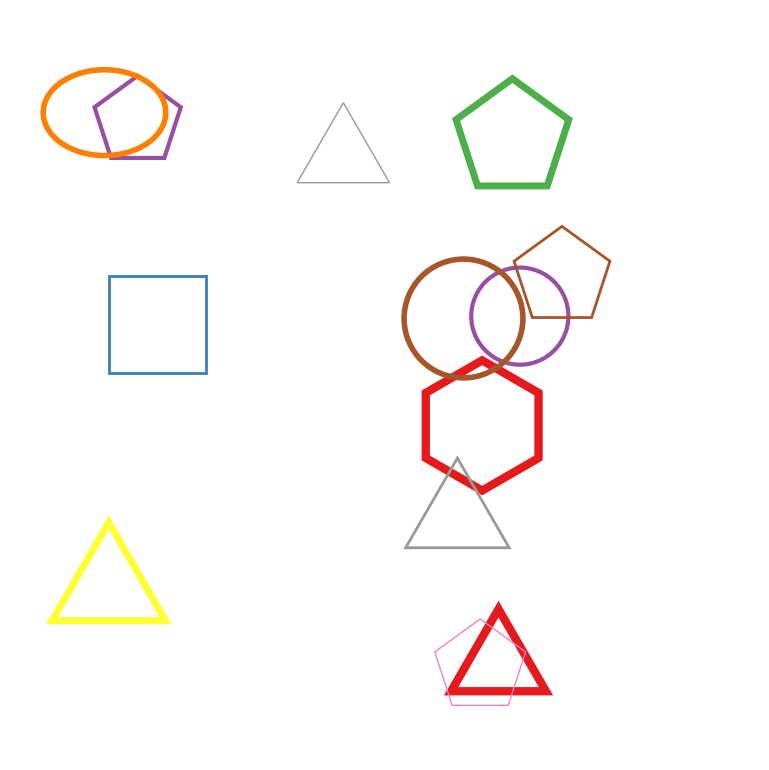[{"shape": "triangle", "thickness": 3, "radius": 0.36, "center": [0.647, 0.138]}, {"shape": "hexagon", "thickness": 3, "radius": 0.42, "center": [0.626, 0.447]}, {"shape": "square", "thickness": 1, "radius": 0.31, "center": [0.204, 0.579]}, {"shape": "pentagon", "thickness": 2.5, "radius": 0.38, "center": [0.665, 0.821]}, {"shape": "pentagon", "thickness": 1.5, "radius": 0.29, "center": [0.179, 0.843]}, {"shape": "circle", "thickness": 1.5, "radius": 0.32, "center": [0.675, 0.589]}, {"shape": "oval", "thickness": 2, "radius": 0.4, "center": [0.136, 0.854]}, {"shape": "triangle", "thickness": 2.5, "radius": 0.43, "center": [0.141, 0.237]}, {"shape": "circle", "thickness": 2, "radius": 0.39, "center": [0.602, 0.586]}, {"shape": "pentagon", "thickness": 1, "radius": 0.33, "center": [0.73, 0.641]}, {"shape": "pentagon", "thickness": 0.5, "radius": 0.31, "center": [0.624, 0.134]}, {"shape": "triangle", "thickness": 1, "radius": 0.39, "center": [0.594, 0.327]}, {"shape": "triangle", "thickness": 0.5, "radius": 0.35, "center": [0.446, 0.797]}]